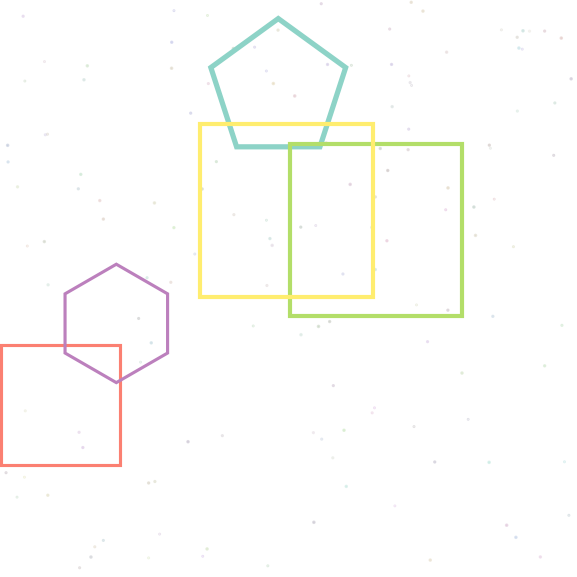[{"shape": "pentagon", "thickness": 2.5, "radius": 0.61, "center": [0.482, 0.844]}, {"shape": "square", "thickness": 1.5, "radius": 0.52, "center": [0.105, 0.298]}, {"shape": "square", "thickness": 2, "radius": 0.74, "center": [0.65, 0.601]}, {"shape": "hexagon", "thickness": 1.5, "radius": 0.51, "center": [0.201, 0.439]}, {"shape": "square", "thickness": 2, "radius": 0.75, "center": [0.495, 0.634]}]